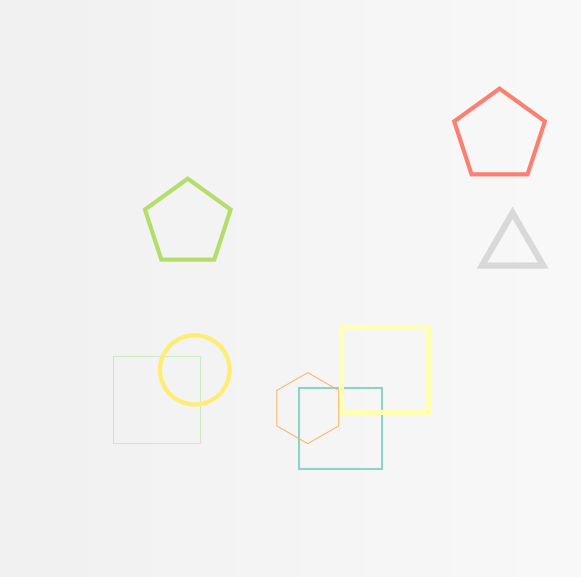[{"shape": "square", "thickness": 1, "radius": 0.35, "center": [0.586, 0.257]}, {"shape": "square", "thickness": 2.5, "radius": 0.37, "center": [0.662, 0.36]}, {"shape": "pentagon", "thickness": 2, "radius": 0.41, "center": [0.859, 0.764]}, {"shape": "hexagon", "thickness": 0.5, "radius": 0.31, "center": [0.529, 0.292]}, {"shape": "pentagon", "thickness": 2, "radius": 0.39, "center": [0.323, 0.612]}, {"shape": "triangle", "thickness": 3, "radius": 0.3, "center": [0.882, 0.57]}, {"shape": "square", "thickness": 0.5, "radius": 0.37, "center": [0.27, 0.308]}, {"shape": "circle", "thickness": 2, "radius": 0.3, "center": [0.335, 0.359]}]